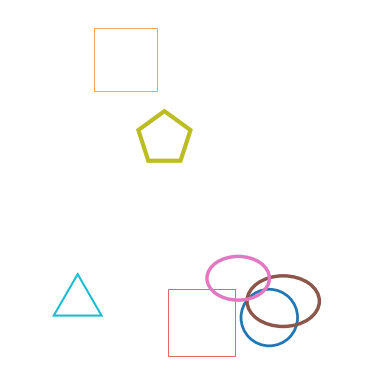[{"shape": "circle", "thickness": 2, "radius": 0.37, "center": [0.699, 0.175]}, {"shape": "square", "thickness": 0.5, "radius": 0.41, "center": [0.327, 0.846]}, {"shape": "square", "thickness": 0.5, "radius": 0.43, "center": [0.524, 0.163]}, {"shape": "oval", "thickness": 2.5, "radius": 0.47, "center": [0.736, 0.218]}, {"shape": "oval", "thickness": 2.5, "radius": 0.41, "center": [0.619, 0.277]}, {"shape": "pentagon", "thickness": 3, "radius": 0.36, "center": [0.427, 0.64]}, {"shape": "triangle", "thickness": 1.5, "radius": 0.36, "center": [0.202, 0.216]}]